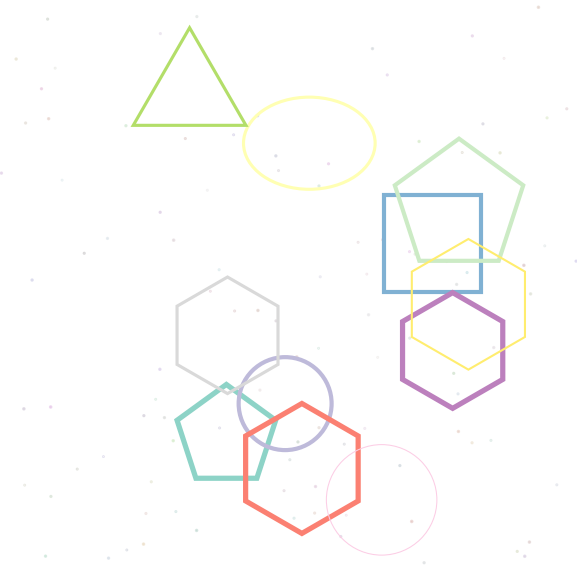[{"shape": "pentagon", "thickness": 2.5, "radius": 0.45, "center": [0.392, 0.244]}, {"shape": "oval", "thickness": 1.5, "radius": 0.57, "center": [0.536, 0.751]}, {"shape": "circle", "thickness": 2, "radius": 0.4, "center": [0.494, 0.3]}, {"shape": "hexagon", "thickness": 2.5, "radius": 0.56, "center": [0.523, 0.188]}, {"shape": "square", "thickness": 2, "radius": 0.42, "center": [0.749, 0.577]}, {"shape": "triangle", "thickness": 1.5, "radius": 0.56, "center": [0.328, 0.838]}, {"shape": "circle", "thickness": 0.5, "radius": 0.48, "center": [0.661, 0.134]}, {"shape": "hexagon", "thickness": 1.5, "radius": 0.5, "center": [0.394, 0.419]}, {"shape": "hexagon", "thickness": 2.5, "radius": 0.5, "center": [0.784, 0.392]}, {"shape": "pentagon", "thickness": 2, "radius": 0.58, "center": [0.795, 0.642]}, {"shape": "hexagon", "thickness": 1, "radius": 0.57, "center": [0.811, 0.472]}]